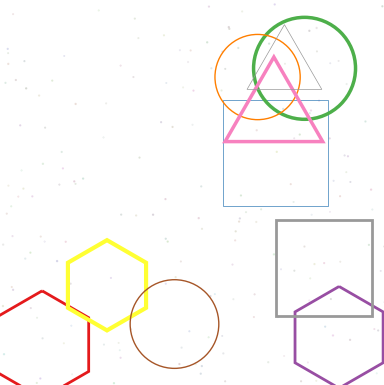[{"shape": "hexagon", "thickness": 2, "radius": 0.7, "center": [0.109, 0.105]}, {"shape": "square", "thickness": 0.5, "radius": 0.68, "center": [0.715, 0.603]}, {"shape": "circle", "thickness": 2.5, "radius": 0.66, "center": [0.791, 0.823]}, {"shape": "hexagon", "thickness": 2, "radius": 0.66, "center": [0.881, 0.124]}, {"shape": "circle", "thickness": 1, "radius": 0.55, "center": [0.669, 0.8]}, {"shape": "hexagon", "thickness": 3, "radius": 0.59, "center": [0.278, 0.259]}, {"shape": "circle", "thickness": 1, "radius": 0.58, "center": [0.453, 0.158]}, {"shape": "triangle", "thickness": 2.5, "radius": 0.73, "center": [0.711, 0.705]}, {"shape": "square", "thickness": 2, "radius": 0.62, "center": [0.842, 0.303]}, {"shape": "triangle", "thickness": 0.5, "radius": 0.56, "center": [0.739, 0.824]}]